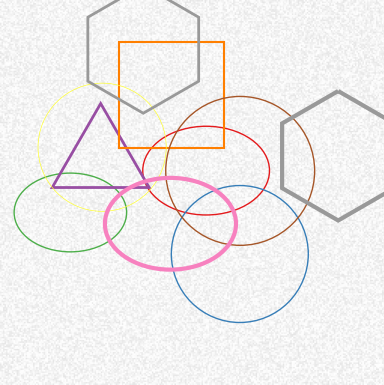[{"shape": "oval", "thickness": 1, "radius": 0.82, "center": [0.535, 0.557]}, {"shape": "circle", "thickness": 1, "radius": 0.89, "center": [0.623, 0.34]}, {"shape": "oval", "thickness": 1, "radius": 0.73, "center": [0.183, 0.448]}, {"shape": "triangle", "thickness": 2, "radius": 0.73, "center": [0.262, 0.586]}, {"shape": "square", "thickness": 1.5, "radius": 0.69, "center": [0.445, 0.754]}, {"shape": "circle", "thickness": 0.5, "radius": 0.83, "center": [0.265, 0.618]}, {"shape": "circle", "thickness": 1, "radius": 0.97, "center": [0.624, 0.556]}, {"shape": "oval", "thickness": 3, "radius": 0.85, "center": [0.443, 0.419]}, {"shape": "hexagon", "thickness": 2, "radius": 0.83, "center": [0.372, 0.872]}, {"shape": "hexagon", "thickness": 3, "radius": 0.84, "center": [0.878, 0.595]}]